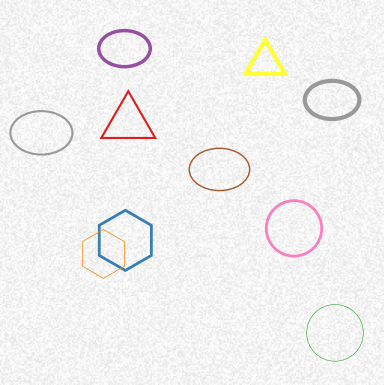[{"shape": "triangle", "thickness": 1.5, "radius": 0.4, "center": [0.333, 0.682]}, {"shape": "hexagon", "thickness": 2, "radius": 0.39, "center": [0.325, 0.376]}, {"shape": "circle", "thickness": 0.5, "radius": 0.37, "center": [0.87, 0.135]}, {"shape": "oval", "thickness": 2.5, "radius": 0.33, "center": [0.323, 0.874]}, {"shape": "hexagon", "thickness": 0.5, "radius": 0.32, "center": [0.269, 0.34]}, {"shape": "triangle", "thickness": 3, "radius": 0.29, "center": [0.689, 0.837]}, {"shape": "oval", "thickness": 1, "radius": 0.39, "center": [0.57, 0.56]}, {"shape": "circle", "thickness": 2, "radius": 0.36, "center": [0.764, 0.407]}, {"shape": "oval", "thickness": 3, "radius": 0.35, "center": [0.863, 0.74]}, {"shape": "oval", "thickness": 1.5, "radius": 0.4, "center": [0.108, 0.655]}]